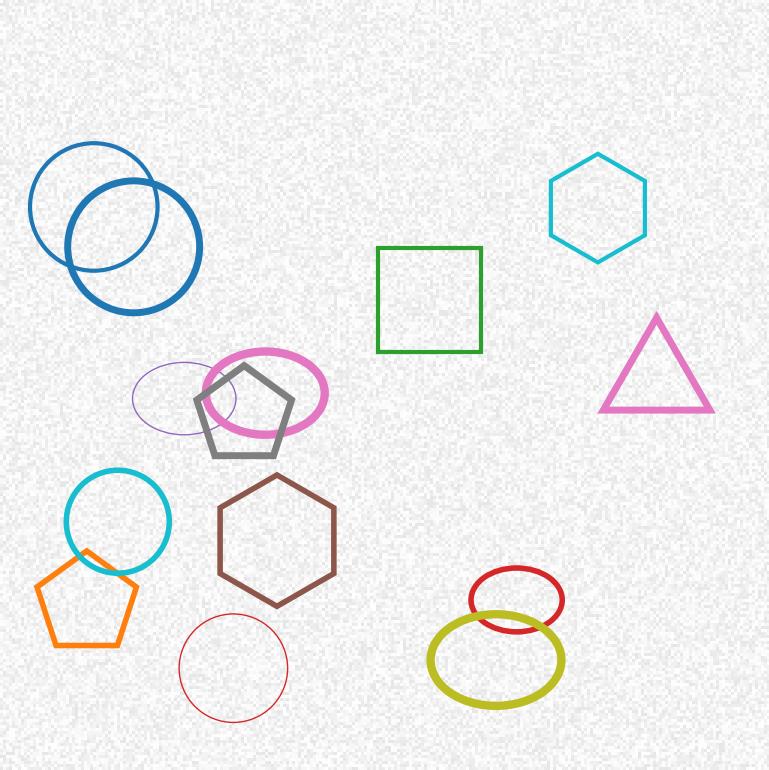[{"shape": "circle", "thickness": 1.5, "radius": 0.41, "center": [0.122, 0.731]}, {"shape": "circle", "thickness": 2.5, "radius": 0.43, "center": [0.174, 0.679]}, {"shape": "pentagon", "thickness": 2, "radius": 0.34, "center": [0.113, 0.217]}, {"shape": "square", "thickness": 1.5, "radius": 0.34, "center": [0.558, 0.61]}, {"shape": "circle", "thickness": 0.5, "radius": 0.35, "center": [0.303, 0.132]}, {"shape": "oval", "thickness": 2, "radius": 0.3, "center": [0.671, 0.221]}, {"shape": "oval", "thickness": 0.5, "radius": 0.34, "center": [0.239, 0.482]}, {"shape": "hexagon", "thickness": 2, "radius": 0.43, "center": [0.36, 0.298]}, {"shape": "oval", "thickness": 3, "radius": 0.39, "center": [0.345, 0.489]}, {"shape": "triangle", "thickness": 2.5, "radius": 0.4, "center": [0.853, 0.507]}, {"shape": "pentagon", "thickness": 2.5, "radius": 0.32, "center": [0.317, 0.461]}, {"shape": "oval", "thickness": 3, "radius": 0.42, "center": [0.644, 0.143]}, {"shape": "hexagon", "thickness": 1.5, "radius": 0.35, "center": [0.776, 0.73]}, {"shape": "circle", "thickness": 2, "radius": 0.33, "center": [0.153, 0.322]}]